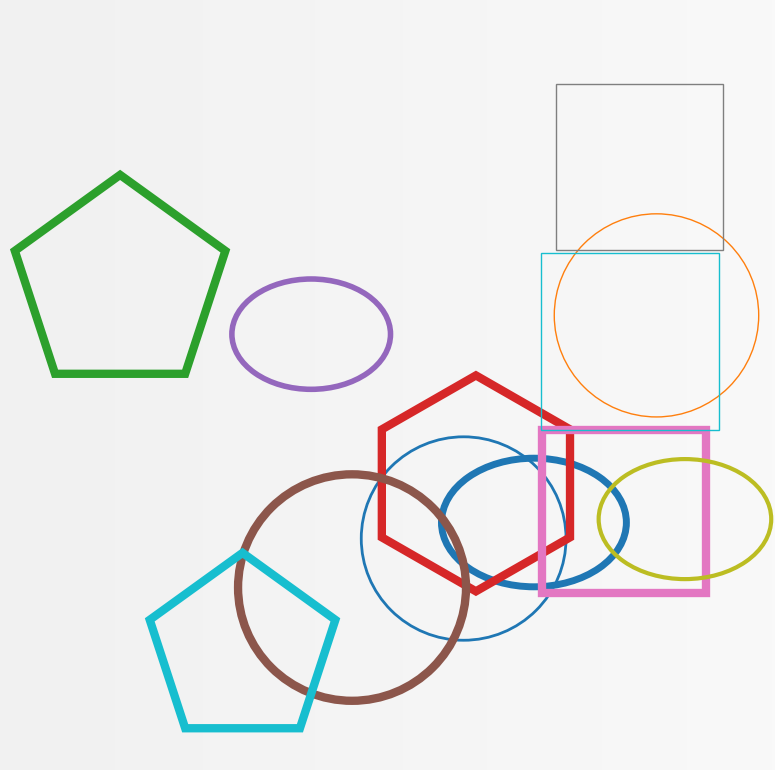[{"shape": "oval", "thickness": 2.5, "radius": 0.6, "center": [0.689, 0.321]}, {"shape": "circle", "thickness": 1, "radius": 0.66, "center": [0.598, 0.301]}, {"shape": "circle", "thickness": 0.5, "radius": 0.66, "center": [0.847, 0.59]}, {"shape": "pentagon", "thickness": 3, "radius": 0.71, "center": [0.155, 0.63]}, {"shape": "hexagon", "thickness": 3, "radius": 0.7, "center": [0.614, 0.372]}, {"shape": "oval", "thickness": 2, "radius": 0.51, "center": [0.402, 0.566]}, {"shape": "circle", "thickness": 3, "radius": 0.74, "center": [0.454, 0.237]}, {"shape": "square", "thickness": 3, "radius": 0.53, "center": [0.805, 0.336]}, {"shape": "square", "thickness": 0.5, "radius": 0.54, "center": [0.825, 0.783]}, {"shape": "oval", "thickness": 1.5, "radius": 0.56, "center": [0.884, 0.326]}, {"shape": "square", "thickness": 0.5, "radius": 0.57, "center": [0.813, 0.556]}, {"shape": "pentagon", "thickness": 3, "radius": 0.63, "center": [0.313, 0.156]}]